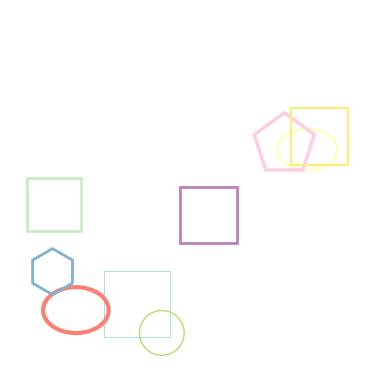[{"shape": "square", "thickness": 0.5, "radius": 0.43, "center": [0.355, 0.211]}, {"shape": "oval", "thickness": 1.5, "radius": 0.39, "center": [0.798, 0.612]}, {"shape": "oval", "thickness": 3, "radius": 0.43, "center": [0.197, 0.195]}, {"shape": "hexagon", "thickness": 2, "radius": 0.3, "center": [0.136, 0.294]}, {"shape": "circle", "thickness": 1, "radius": 0.29, "center": [0.42, 0.135]}, {"shape": "pentagon", "thickness": 2.5, "radius": 0.41, "center": [0.738, 0.625]}, {"shape": "square", "thickness": 2, "radius": 0.37, "center": [0.541, 0.441]}, {"shape": "square", "thickness": 2, "radius": 0.35, "center": [0.14, 0.468]}, {"shape": "square", "thickness": 1.5, "radius": 0.37, "center": [0.83, 0.646]}]